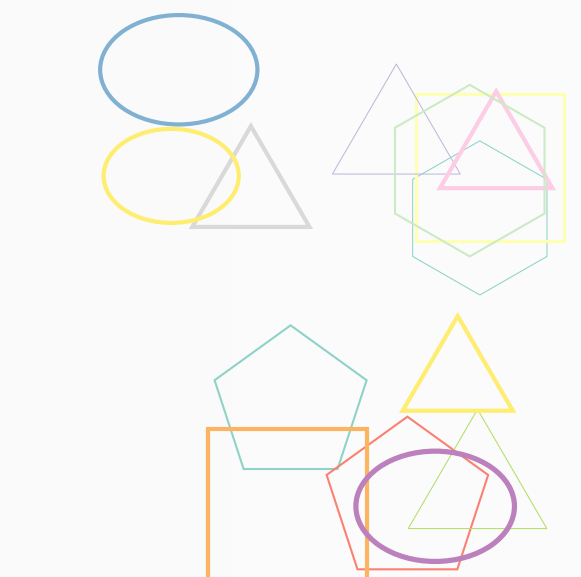[{"shape": "hexagon", "thickness": 0.5, "radius": 0.67, "center": [0.825, 0.622]}, {"shape": "pentagon", "thickness": 1, "radius": 0.69, "center": [0.5, 0.298]}, {"shape": "square", "thickness": 1.5, "radius": 0.64, "center": [0.843, 0.708]}, {"shape": "triangle", "thickness": 0.5, "radius": 0.64, "center": [0.682, 0.761]}, {"shape": "pentagon", "thickness": 1, "radius": 0.73, "center": [0.701, 0.131]}, {"shape": "oval", "thickness": 2, "radius": 0.68, "center": [0.308, 0.878]}, {"shape": "square", "thickness": 2, "radius": 0.68, "center": [0.494, 0.119]}, {"shape": "triangle", "thickness": 0.5, "radius": 0.69, "center": [0.822, 0.153]}, {"shape": "triangle", "thickness": 2, "radius": 0.56, "center": [0.854, 0.729]}, {"shape": "triangle", "thickness": 2, "radius": 0.58, "center": [0.432, 0.664]}, {"shape": "oval", "thickness": 2.5, "radius": 0.68, "center": [0.749, 0.122]}, {"shape": "hexagon", "thickness": 1, "radius": 0.74, "center": [0.808, 0.704]}, {"shape": "oval", "thickness": 2, "radius": 0.58, "center": [0.295, 0.695]}, {"shape": "triangle", "thickness": 2, "radius": 0.55, "center": [0.787, 0.343]}]